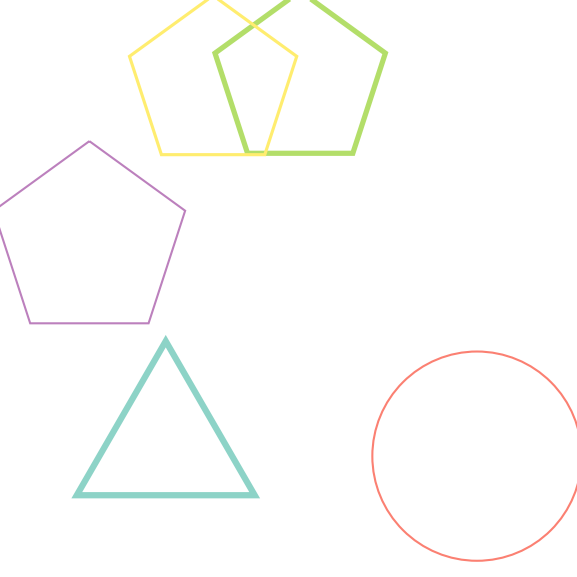[{"shape": "triangle", "thickness": 3, "radius": 0.89, "center": [0.287, 0.231]}, {"shape": "circle", "thickness": 1, "radius": 0.91, "center": [0.826, 0.209]}, {"shape": "pentagon", "thickness": 2.5, "radius": 0.78, "center": [0.52, 0.859]}, {"shape": "pentagon", "thickness": 1, "radius": 0.87, "center": [0.155, 0.58]}, {"shape": "pentagon", "thickness": 1.5, "radius": 0.76, "center": [0.369, 0.855]}]